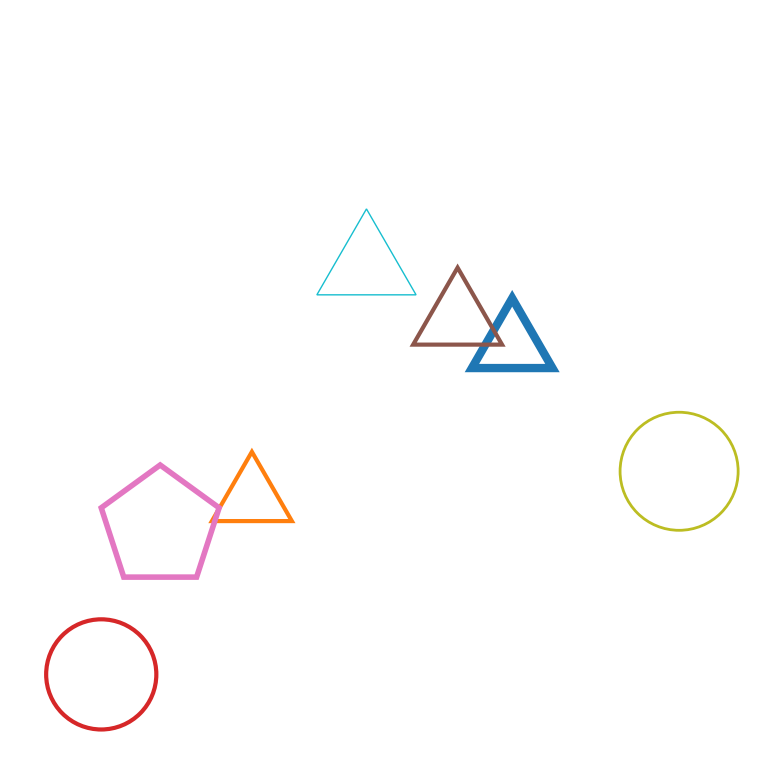[{"shape": "triangle", "thickness": 3, "radius": 0.3, "center": [0.665, 0.552]}, {"shape": "triangle", "thickness": 1.5, "radius": 0.3, "center": [0.327, 0.353]}, {"shape": "circle", "thickness": 1.5, "radius": 0.36, "center": [0.131, 0.124]}, {"shape": "triangle", "thickness": 1.5, "radius": 0.33, "center": [0.594, 0.586]}, {"shape": "pentagon", "thickness": 2, "radius": 0.4, "center": [0.208, 0.316]}, {"shape": "circle", "thickness": 1, "radius": 0.38, "center": [0.882, 0.388]}, {"shape": "triangle", "thickness": 0.5, "radius": 0.37, "center": [0.476, 0.654]}]